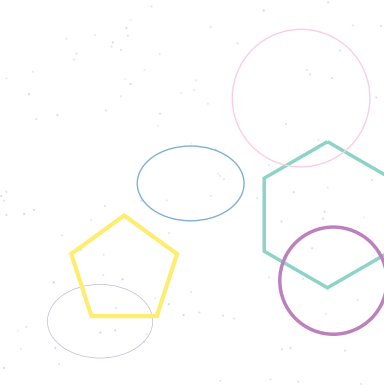[{"shape": "hexagon", "thickness": 2.5, "radius": 0.95, "center": [0.851, 0.442]}, {"shape": "oval", "thickness": 0.5, "radius": 0.68, "center": [0.26, 0.166]}, {"shape": "oval", "thickness": 1, "radius": 0.69, "center": [0.495, 0.524]}, {"shape": "circle", "thickness": 1, "radius": 0.89, "center": [0.782, 0.745]}, {"shape": "circle", "thickness": 2.5, "radius": 0.7, "center": [0.866, 0.271]}, {"shape": "pentagon", "thickness": 3, "radius": 0.72, "center": [0.322, 0.296]}]